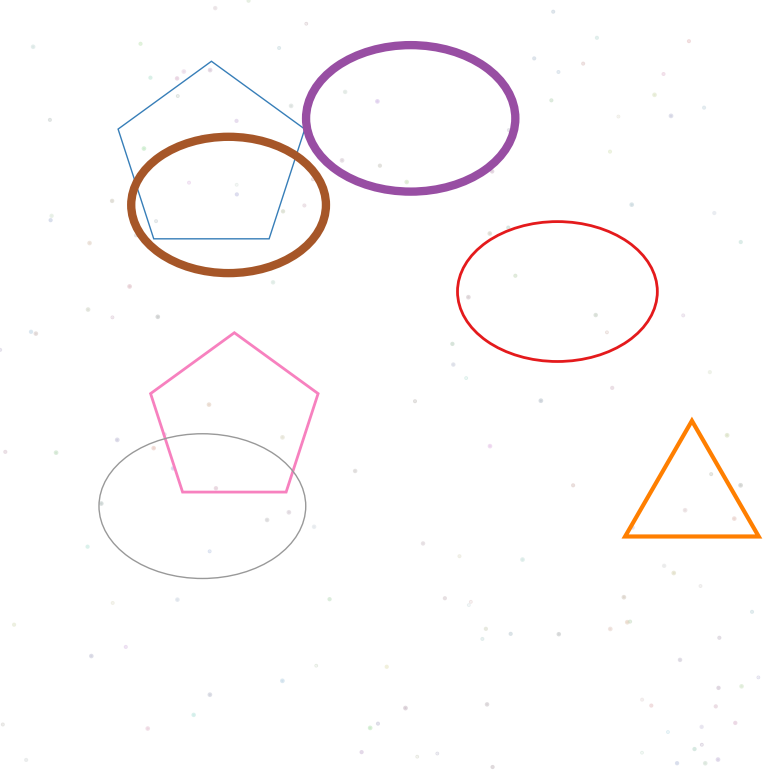[{"shape": "oval", "thickness": 1, "radius": 0.65, "center": [0.724, 0.621]}, {"shape": "pentagon", "thickness": 0.5, "radius": 0.64, "center": [0.275, 0.793]}, {"shape": "oval", "thickness": 3, "radius": 0.68, "center": [0.533, 0.846]}, {"shape": "triangle", "thickness": 1.5, "radius": 0.5, "center": [0.899, 0.353]}, {"shape": "oval", "thickness": 3, "radius": 0.63, "center": [0.297, 0.734]}, {"shape": "pentagon", "thickness": 1, "radius": 0.57, "center": [0.304, 0.453]}, {"shape": "oval", "thickness": 0.5, "radius": 0.67, "center": [0.263, 0.343]}]